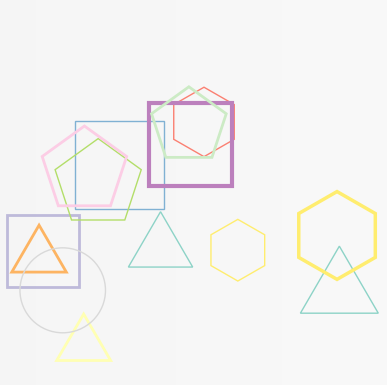[{"shape": "triangle", "thickness": 1, "radius": 0.48, "center": [0.414, 0.354]}, {"shape": "triangle", "thickness": 1, "radius": 0.58, "center": [0.876, 0.245]}, {"shape": "triangle", "thickness": 2, "radius": 0.4, "center": [0.216, 0.104]}, {"shape": "square", "thickness": 2, "radius": 0.47, "center": [0.111, 0.348]}, {"shape": "hexagon", "thickness": 1, "radius": 0.45, "center": [0.526, 0.683]}, {"shape": "square", "thickness": 1, "radius": 0.57, "center": [0.308, 0.572]}, {"shape": "triangle", "thickness": 2, "radius": 0.41, "center": [0.101, 0.334]}, {"shape": "pentagon", "thickness": 1, "radius": 0.58, "center": [0.253, 0.523]}, {"shape": "pentagon", "thickness": 2, "radius": 0.57, "center": [0.218, 0.558]}, {"shape": "circle", "thickness": 1, "radius": 0.55, "center": [0.162, 0.246]}, {"shape": "square", "thickness": 3, "radius": 0.53, "center": [0.492, 0.625]}, {"shape": "pentagon", "thickness": 2, "radius": 0.51, "center": [0.487, 0.673]}, {"shape": "hexagon", "thickness": 2.5, "radius": 0.57, "center": [0.87, 0.388]}, {"shape": "hexagon", "thickness": 1, "radius": 0.4, "center": [0.614, 0.35]}]